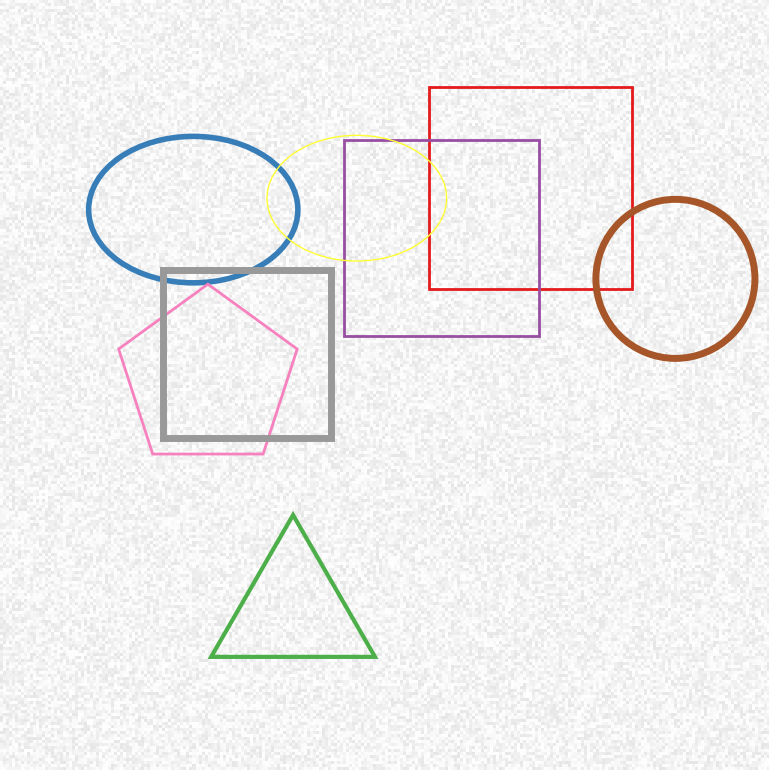[{"shape": "square", "thickness": 1, "radius": 0.66, "center": [0.689, 0.756]}, {"shape": "oval", "thickness": 2, "radius": 0.68, "center": [0.251, 0.728]}, {"shape": "triangle", "thickness": 1.5, "radius": 0.61, "center": [0.381, 0.208]}, {"shape": "square", "thickness": 1, "radius": 0.64, "center": [0.573, 0.69]}, {"shape": "oval", "thickness": 0.5, "radius": 0.58, "center": [0.463, 0.743]}, {"shape": "circle", "thickness": 2.5, "radius": 0.52, "center": [0.877, 0.638]}, {"shape": "pentagon", "thickness": 1, "radius": 0.61, "center": [0.27, 0.509]}, {"shape": "square", "thickness": 2.5, "radius": 0.55, "center": [0.321, 0.541]}]